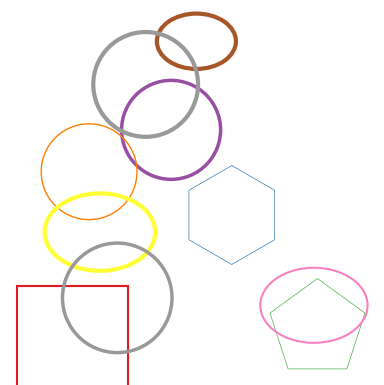[{"shape": "square", "thickness": 1.5, "radius": 0.72, "center": [0.188, 0.114]}, {"shape": "hexagon", "thickness": 0.5, "radius": 0.64, "center": [0.602, 0.442]}, {"shape": "pentagon", "thickness": 0.5, "radius": 0.65, "center": [0.825, 0.147]}, {"shape": "circle", "thickness": 2.5, "radius": 0.64, "center": [0.444, 0.663]}, {"shape": "circle", "thickness": 1, "radius": 0.62, "center": [0.231, 0.554]}, {"shape": "oval", "thickness": 3, "radius": 0.72, "center": [0.26, 0.397]}, {"shape": "oval", "thickness": 3, "radius": 0.51, "center": [0.51, 0.893]}, {"shape": "oval", "thickness": 1.5, "radius": 0.7, "center": [0.815, 0.207]}, {"shape": "circle", "thickness": 2.5, "radius": 0.71, "center": [0.305, 0.226]}, {"shape": "circle", "thickness": 3, "radius": 0.68, "center": [0.378, 0.781]}]